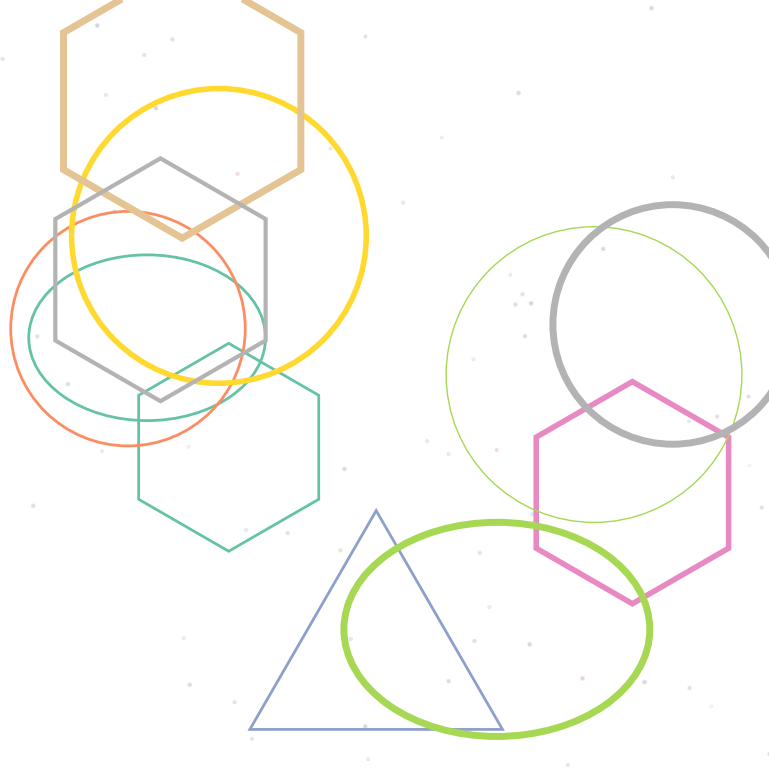[{"shape": "hexagon", "thickness": 1, "radius": 0.68, "center": [0.297, 0.419]}, {"shape": "oval", "thickness": 1, "radius": 0.77, "center": [0.191, 0.561]}, {"shape": "circle", "thickness": 1, "radius": 0.76, "center": [0.166, 0.573]}, {"shape": "triangle", "thickness": 1, "radius": 0.95, "center": [0.489, 0.147]}, {"shape": "hexagon", "thickness": 2, "radius": 0.72, "center": [0.821, 0.36]}, {"shape": "oval", "thickness": 2.5, "radius": 0.99, "center": [0.645, 0.183]}, {"shape": "circle", "thickness": 0.5, "radius": 0.96, "center": [0.771, 0.514]}, {"shape": "circle", "thickness": 2, "radius": 0.96, "center": [0.284, 0.694]}, {"shape": "hexagon", "thickness": 2.5, "radius": 0.89, "center": [0.237, 0.869]}, {"shape": "hexagon", "thickness": 1.5, "radius": 0.79, "center": [0.208, 0.637]}, {"shape": "circle", "thickness": 2.5, "radius": 0.78, "center": [0.874, 0.579]}]